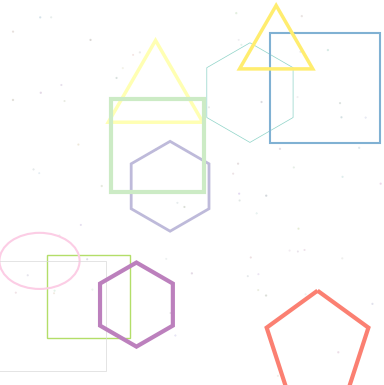[{"shape": "hexagon", "thickness": 0.5, "radius": 0.65, "center": [0.649, 0.759]}, {"shape": "triangle", "thickness": 2.5, "radius": 0.71, "center": [0.404, 0.753]}, {"shape": "hexagon", "thickness": 2, "radius": 0.58, "center": [0.442, 0.516]}, {"shape": "pentagon", "thickness": 3, "radius": 0.69, "center": [0.825, 0.106]}, {"shape": "square", "thickness": 1.5, "radius": 0.72, "center": [0.845, 0.771]}, {"shape": "square", "thickness": 1, "radius": 0.54, "center": [0.23, 0.23]}, {"shape": "oval", "thickness": 1.5, "radius": 0.52, "center": [0.103, 0.322]}, {"shape": "square", "thickness": 0.5, "radius": 0.72, "center": [0.133, 0.179]}, {"shape": "hexagon", "thickness": 3, "radius": 0.55, "center": [0.354, 0.209]}, {"shape": "square", "thickness": 3, "radius": 0.6, "center": [0.409, 0.622]}, {"shape": "triangle", "thickness": 2.5, "radius": 0.55, "center": [0.717, 0.876]}]